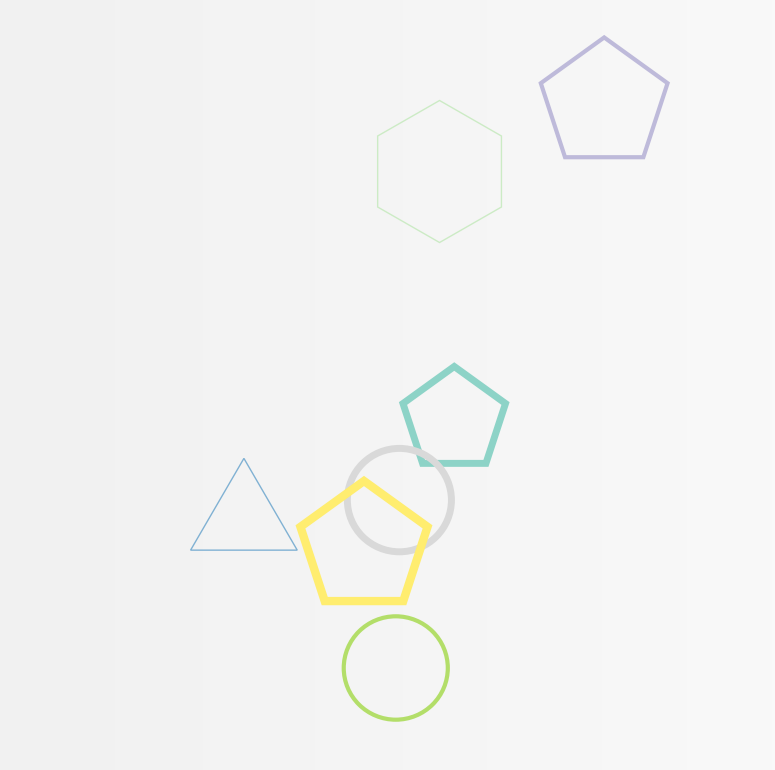[{"shape": "pentagon", "thickness": 2.5, "radius": 0.35, "center": [0.586, 0.454]}, {"shape": "pentagon", "thickness": 1.5, "radius": 0.43, "center": [0.78, 0.865]}, {"shape": "triangle", "thickness": 0.5, "radius": 0.4, "center": [0.315, 0.325]}, {"shape": "circle", "thickness": 1.5, "radius": 0.34, "center": [0.511, 0.132]}, {"shape": "circle", "thickness": 2.5, "radius": 0.34, "center": [0.515, 0.351]}, {"shape": "hexagon", "thickness": 0.5, "radius": 0.46, "center": [0.567, 0.777]}, {"shape": "pentagon", "thickness": 3, "radius": 0.43, "center": [0.47, 0.289]}]